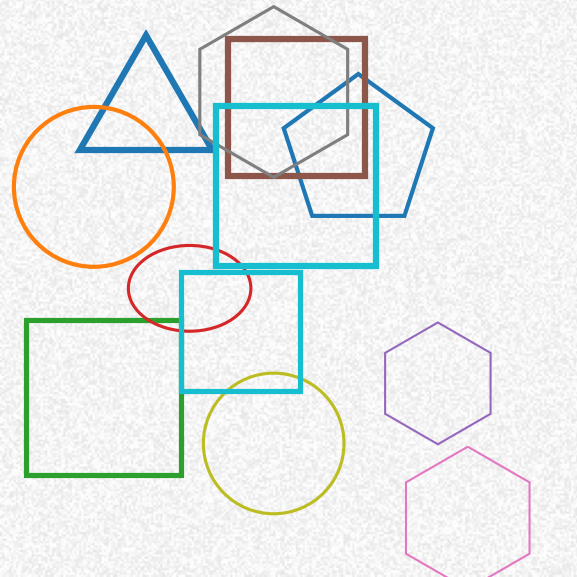[{"shape": "triangle", "thickness": 3, "radius": 0.66, "center": [0.253, 0.806]}, {"shape": "pentagon", "thickness": 2, "radius": 0.68, "center": [0.62, 0.735]}, {"shape": "circle", "thickness": 2, "radius": 0.69, "center": [0.162, 0.676]}, {"shape": "square", "thickness": 2.5, "radius": 0.67, "center": [0.179, 0.311]}, {"shape": "oval", "thickness": 1.5, "radius": 0.53, "center": [0.328, 0.5]}, {"shape": "hexagon", "thickness": 1, "radius": 0.53, "center": [0.758, 0.335]}, {"shape": "square", "thickness": 3, "radius": 0.59, "center": [0.514, 0.813]}, {"shape": "hexagon", "thickness": 1, "radius": 0.62, "center": [0.81, 0.102]}, {"shape": "hexagon", "thickness": 1.5, "radius": 0.74, "center": [0.474, 0.84]}, {"shape": "circle", "thickness": 1.5, "radius": 0.61, "center": [0.474, 0.231]}, {"shape": "square", "thickness": 2.5, "radius": 0.51, "center": [0.416, 0.425]}, {"shape": "square", "thickness": 3, "radius": 0.69, "center": [0.512, 0.677]}]